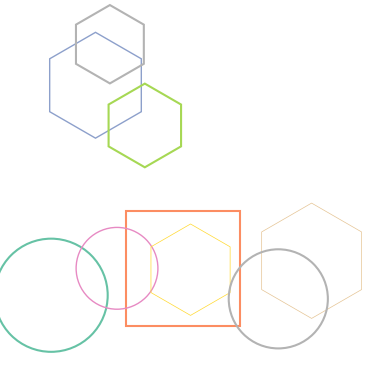[{"shape": "circle", "thickness": 1.5, "radius": 0.73, "center": [0.133, 0.233]}, {"shape": "square", "thickness": 1.5, "radius": 0.74, "center": [0.475, 0.303]}, {"shape": "hexagon", "thickness": 1, "radius": 0.69, "center": [0.248, 0.779]}, {"shape": "circle", "thickness": 1, "radius": 0.53, "center": [0.304, 0.303]}, {"shape": "hexagon", "thickness": 1.5, "radius": 0.54, "center": [0.376, 0.674]}, {"shape": "hexagon", "thickness": 0.5, "radius": 0.59, "center": [0.495, 0.3]}, {"shape": "hexagon", "thickness": 0.5, "radius": 0.75, "center": [0.809, 0.323]}, {"shape": "circle", "thickness": 1.5, "radius": 0.64, "center": [0.723, 0.224]}, {"shape": "hexagon", "thickness": 1.5, "radius": 0.51, "center": [0.285, 0.885]}]